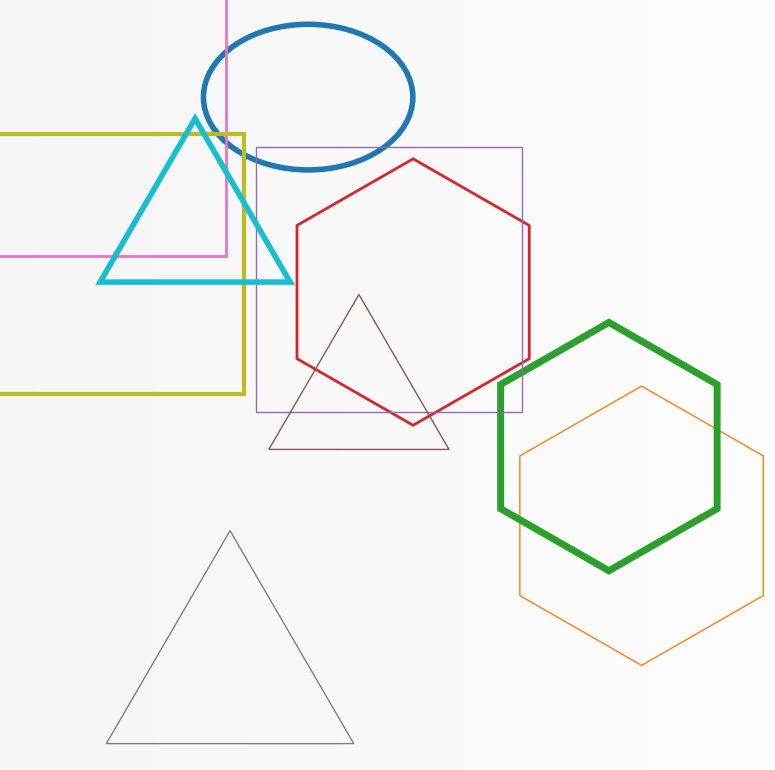[{"shape": "oval", "thickness": 2, "radius": 0.68, "center": [0.398, 0.874]}, {"shape": "hexagon", "thickness": 0.5, "radius": 0.91, "center": [0.828, 0.317]}, {"shape": "hexagon", "thickness": 2.5, "radius": 0.81, "center": [0.786, 0.42]}, {"shape": "hexagon", "thickness": 1, "radius": 0.87, "center": [0.533, 0.621]}, {"shape": "square", "thickness": 0.5, "radius": 0.86, "center": [0.502, 0.637]}, {"shape": "triangle", "thickness": 0.5, "radius": 0.67, "center": [0.463, 0.483]}, {"shape": "square", "thickness": 1, "radius": 0.88, "center": [0.116, 0.843]}, {"shape": "triangle", "thickness": 0.5, "radius": 0.92, "center": [0.297, 0.126]}, {"shape": "square", "thickness": 1.5, "radius": 0.84, "center": [0.146, 0.657]}, {"shape": "triangle", "thickness": 2, "radius": 0.71, "center": [0.252, 0.704]}]